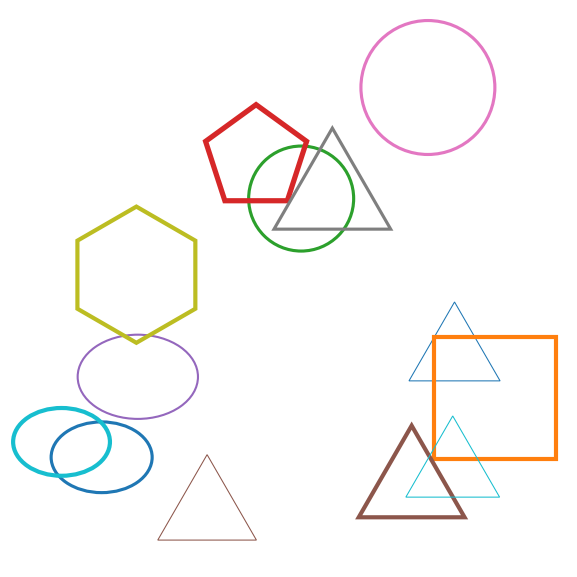[{"shape": "oval", "thickness": 1.5, "radius": 0.44, "center": [0.176, 0.207]}, {"shape": "triangle", "thickness": 0.5, "radius": 0.46, "center": [0.787, 0.385]}, {"shape": "square", "thickness": 2, "radius": 0.53, "center": [0.857, 0.31]}, {"shape": "circle", "thickness": 1.5, "radius": 0.45, "center": [0.521, 0.655]}, {"shape": "pentagon", "thickness": 2.5, "radius": 0.46, "center": [0.443, 0.726]}, {"shape": "oval", "thickness": 1, "radius": 0.52, "center": [0.239, 0.347]}, {"shape": "triangle", "thickness": 2, "radius": 0.53, "center": [0.713, 0.156]}, {"shape": "triangle", "thickness": 0.5, "radius": 0.49, "center": [0.359, 0.113]}, {"shape": "circle", "thickness": 1.5, "radius": 0.58, "center": [0.741, 0.848]}, {"shape": "triangle", "thickness": 1.5, "radius": 0.58, "center": [0.575, 0.661]}, {"shape": "hexagon", "thickness": 2, "radius": 0.59, "center": [0.236, 0.523]}, {"shape": "oval", "thickness": 2, "radius": 0.42, "center": [0.107, 0.234]}, {"shape": "triangle", "thickness": 0.5, "radius": 0.47, "center": [0.784, 0.185]}]